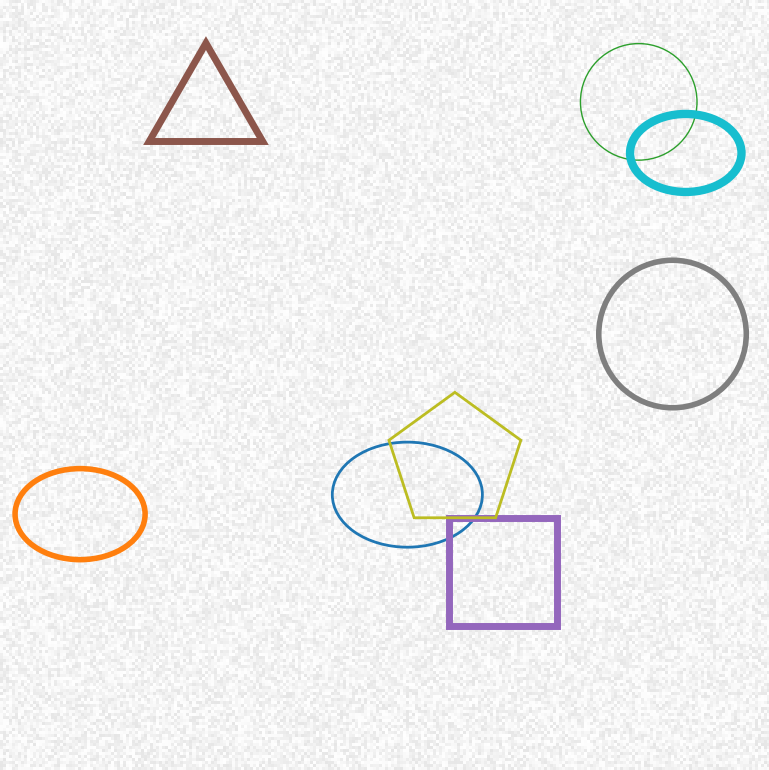[{"shape": "oval", "thickness": 1, "radius": 0.49, "center": [0.529, 0.358]}, {"shape": "oval", "thickness": 2, "radius": 0.42, "center": [0.104, 0.332]}, {"shape": "circle", "thickness": 0.5, "radius": 0.38, "center": [0.83, 0.868]}, {"shape": "square", "thickness": 2.5, "radius": 0.35, "center": [0.654, 0.257]}, {"shape": "triangle", "thickness": 2.5, "radius": 0.43, "center": [0.267, 0.859]}, {"shape": "circle", "thickness": 2, "radius": 0.48, "center": [0.873, 0.566]}, {"shape": "pentagon", "thickness": 1, "radius": 0.45, "center": [0.591, 0.4]}, {"shape": "oval", "thickness": 3, "radius": 0.36, "center": [0.891, 0.801]}]